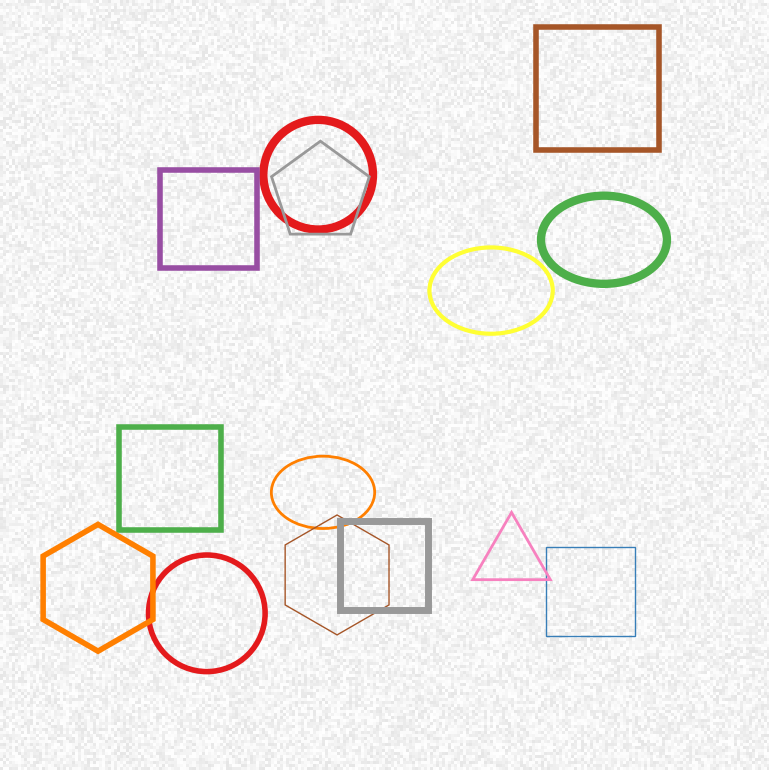[{"shape": "circle", "thickness": 3, "radius": 0.36, "center": [0.413, 0.773]}, {"shape": "circle", "thickness": 2, "radius": 0.38, "center": [0.269, 0.203]}, {"shape": "square", "thickness": 0.5, "radius": 0.29, "center": [0.766, 0.231]}, {"shape": "square", "thickness": 2, "radius": 0.33, "center": [0.221, 0.378]}, {"shape": "oval", "thickness": 3, "radius": 0.41, "center": [0.784, 0.689]}, {"shape": "square", "thickness": 2, "radius": 0.32, "center": [0.271, 0.716]}, {"shape": "hexagon", "thickness": 2, "radius": 0.41, "center": [0.127, 0.237]}, {"shape": "oval", "thickness": 1, "radius": 0.34, "center": [0.419, 0.361]}, {"shape": "oval", "thickness": 1.5, "radius": 0.4, "center": [0.638, 0.623]}, {"shape": "hexagon", "thickness": 0.5, "radius": 0.39, "center": [0.438, 0.253]}, {"shape": "square", "thickness": 2, "radius": 0.4, "center": [0.776, 0.885]}, {"shape": "triangle", "thickness": 1, "radius": 0.29, "center": [0.664, 0.276]}, {"shape": "pentagon", "thickness": 1, "radius": 0.33, "center": [0.416, 0.75]}, {"shape": "square", "thickness": 2.5, "radius": 0.29, "center": [0.499, 0.266]}]